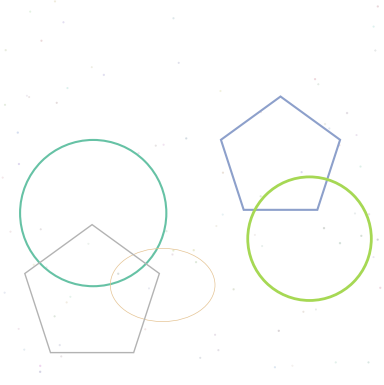[{"shape": "circle", "thickness": 1.5, "radius": 0.95, "center": [0.242, 0.447]}, {"shape": "pentagon", "thickness": 1.5, "radius": 0.81, "center": [0.729, 0.587]}, {"shape": "circle", "thickness": 2, "radius": 0.8, "center": [0.804, 0.38]}, {"shape": "oval", "thickness": 0.5, "radius": 0.68, "center": [0.422, 0.26]}, {"shape": "pentagon", "thickness": 1, "radius": 0.92, "center": [0.239, 0.233]}]